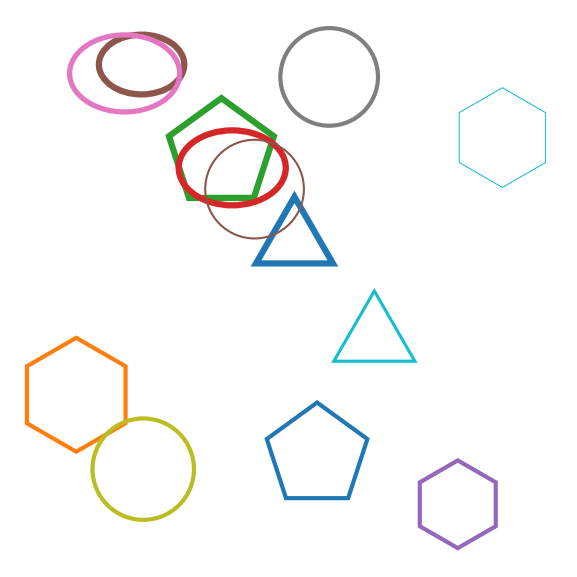[{"shape": "triangle", "thickness": 3, "radius": 0.38, "center": [0.51, 0.581]}, {"shape": "pentagon", "thickness": 2, "radius": 0.46, "center": [0.549, 0.211]}, {"shape": "hexagon", "thickness": 2, "radius": 0.49, "center": [0.132, 0.316]}, {"shape": "pentagon", "thickness": 3, "radius": 0.48, "center": [0.383, 0.734]}, {"shape": "oval", "thickness": 3, "radius": 0.46, "center": [0.402, 0.708]}, {"shape": "hexagon", "thickness": 2, "radius": 0.38, "center": [0.793, 0.126]}, {"shape": "oval", "thickness": 3, "radius": 0.37, "center": [0.245, 0.887]}, {"shape": "circle", "thickness": 1, "radius": 0.43, "center": [0.441, 0.672]}, {"shape": "oval", "thickness": 2.5, "radius": 0.48, "center": [0.216, 0.872]}, {"shape": "circle", "thickness": 2, "radius": 0.42, "center": [0.57, 0.866]}, {"shape": "circle", "thickness": 2, "radius": 0.44, "center": [0.248, 0.187]}, {"shape": "triangle", "thickness": 1.5, "radius": 0.41, "center": [0.648, 0.414]}, {"shape": "hexagon", "thickness": 0.5, "radius": 0.43, "center": [0.87, 0.761]}]